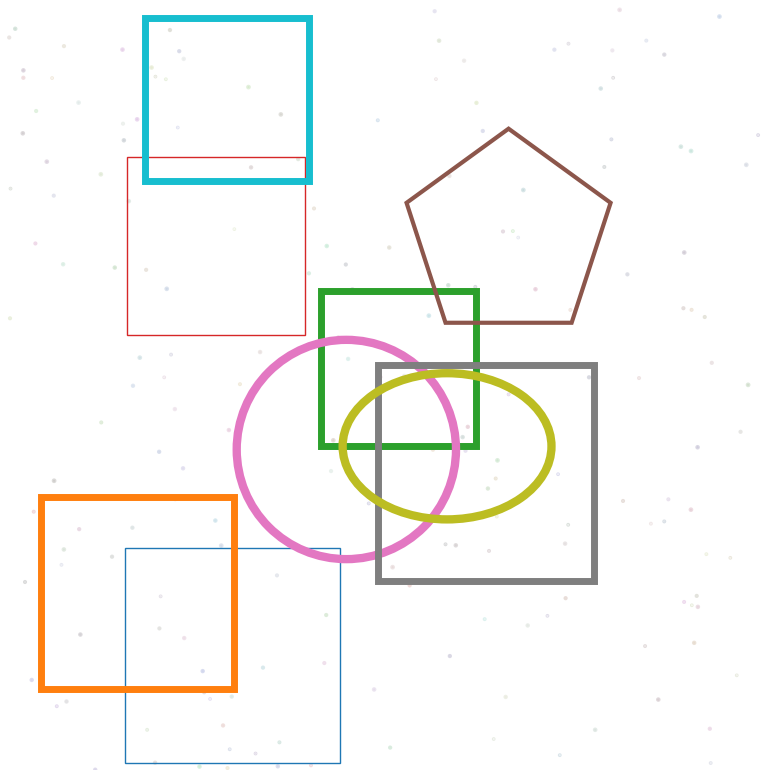[{"shape": "square", "thickness": 0.5, "radius": 0.7, "center": [0.301, 0.148]}, {"shape": "square", "thickness": 2.5, "radius": 0.63, "center": [0.178, 0.23]}, {"shape": "square", "thickness": 2.5, "radius": 0.5, "center": [0.517, 0.521]}, {"shape": "square", "thickness": 0.5, "radius": 0.58, "center": [0.28, 0.68]}, {"shape": "pentagon", "thickness": 1.5, "radius": 0.7, "center": [0.66, 0.694]}, {"shape": "circle", "thickness": 3, "radius": 0.71, "center": [0.45, 0.416]}, {"shape": "square", "thickness": 2.5, "radius": 0.7, "center": [0.631, 0.385]}, {"shape": "oval", "thickness": 3, "radius": 0.68, "center": [0.581, 0.42]}, {"shape": "square", "thickness": 2.5, "radius": 0.53, "center": [0.295, 0.871]}]